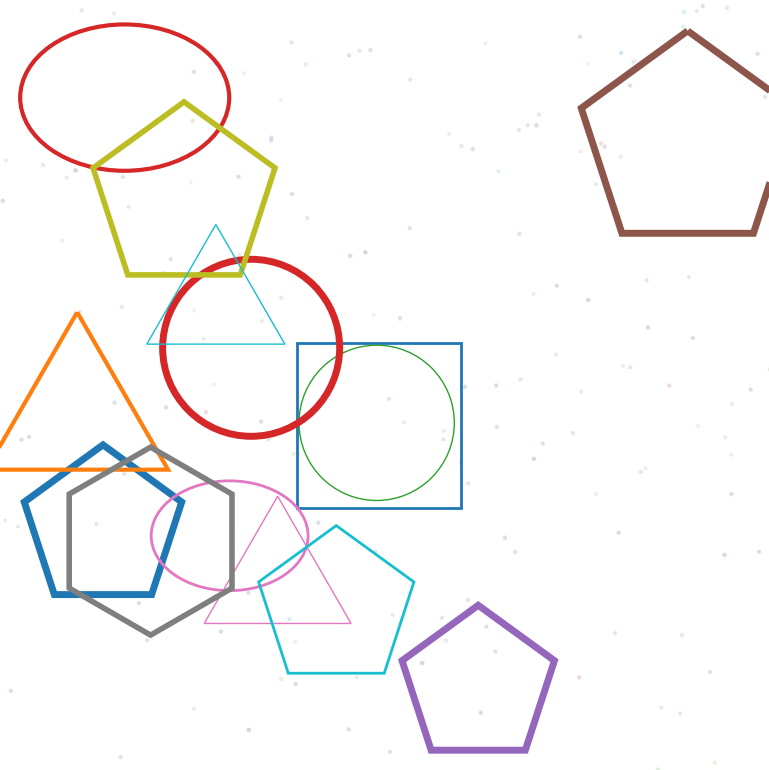[{"shape": "pentagon", "thickness": 2.5, "radius": 0.54, "center": [0.134, 0.315]}, {"shape": "square", "thickness": 1, "radius": 0.53, "center": [0.492, 0.448]}, {"shape": "triangle", "thickness": 1.5, "radius": 0.68, "center": [0.1, 0.458]}, {"shape": "circle", "thickness": 0.5, "radius": 0.5, "center": [0.489, 0.451]}, {"shape": "circle", "thickness": 2.5, "radius": 0.57, "center": [0.326, 0.548]}, {"shape": "oval", "thickness": 1.5, "radius": 0.68, "center": [0.162, 0.873]}, {"shape": "pentagon", "thickness": 2.5, "radius": 0.52, "center": [0.621, 0.11]}, {"shape": "pentagon", "thickness": 2.5, "radius": 0.73, "center": [0.893, 0.815]}, {"shape": "triangle", "thickness": 0.5, "radius": 0.55, "center": [0.361, 0.245]}, {"shape": "oval", "thickness": 1, "radius": 0.51, "center": [0.298, 0.304]}, {"shape": "hexagon", "thickness": 2, "radius": 0.61, "center": [0.196, 0.297]}, {"shape": "pentagon", "thickness": 2, "radius": 0.62, "center": [0.239, 0.743]}, {"shape": "pentagon", "thickness": 1, "radius": 0.53, "center": [0.437, 0.211]}, {"shape": "triangle", "thickness": 0.5, "radius": 0.52, "center": [0.28, 0.605]}]